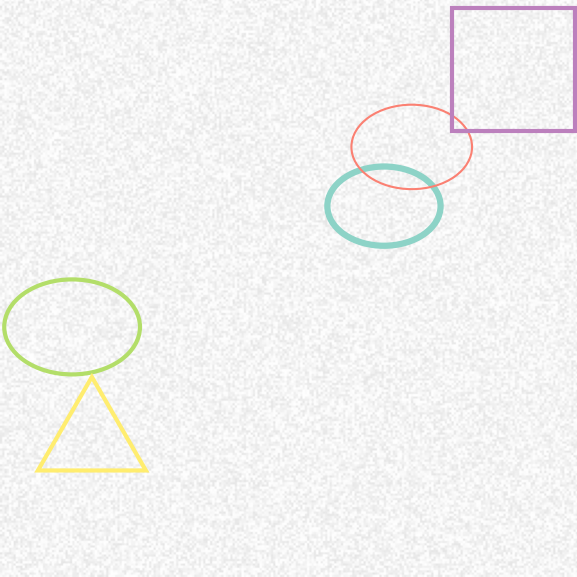[{"shape": "oval", "thickness": 3, "radius": 0.49, "center": [0.665, 0.642]}, {"shape": "oval", "thickness": 1, "radius": 0.52, "center": [0.713, 0.745]}, {"shape": "oval", "thickness": 2, "radius": 0.59, "center": [0.125, 0.433]}, {"shape": "square", "thickness": 2, "radius": 0.53, "center": [0.889, 0.878]}, {"shape": "triangle", "thickness": 2, "radius": 0.54, "center": [0.159, 0.238]}]